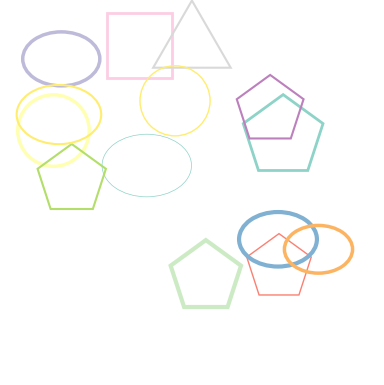[{"shape": "oval", "thickness": 0.5, "radius": 0.58, "center": [0.381, 0.57]}, {"shape": "pentagon", "thickness": 2, "radius": 0.54, "center": [0.735, 0.645]}, {"shape": "circle", "thickness": 2.5, "radius": 0.46, "center": [0.139, 0.661]}, {"shape": "oval", "thickness": 2.5, "radius": 0.5, "center": [0.159, 0.847]}, {"shape": "pentagon", "thickness": 1, "radius": 0.44, "center": [0.725, 0.305]}, {"shape": "oval", "thickness": 3, "radius": 0.51, "center": [0.722, 0.378]}, {"shape": "oval", "thickness": 2.5, "radius": 0.44, "center": [0.827, 0.352]}, {"shape": "pentagon", "thickness": 1.5, "radius": 0.47, "center": [0.186, 0.533]}, {"shape": "square", "thickness": 2, "radius": 0.42, "center": [0.362, 0.882]}, {"shape": "triangle", "thickness": 1.5, "radius": 0.58, "center": [0.499, 0.882]}, {"shape": "pentagon", "thickness": 1.5, "radius": 0.46, "center": [0.702, 0.714]}, {"shape": "pentagon", "thickness": 3, "radius": 0.48, "center": [0.535, 0.28]}, {"shape": "circle", "thickness": 1, "radius": 0.46, "center": [0.455, 0.738]}, {"shape": "oval", "thickness": 1.5, "radius": 0.55, "center": [0.153, 0.702]}]